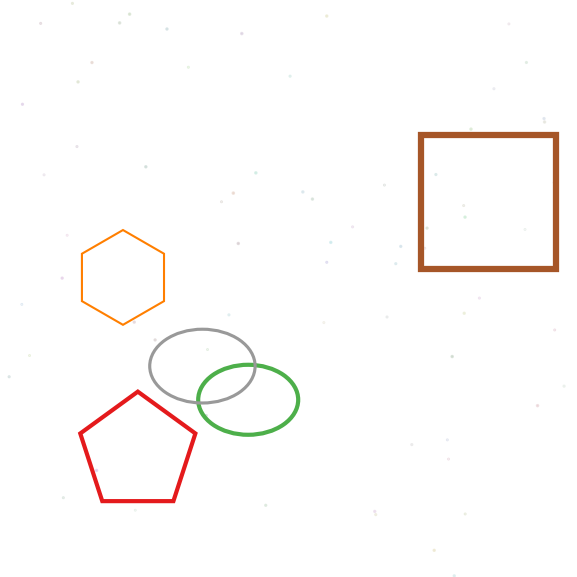[{"shape": "pentagon", "thickness": 2, "radius": 0.52, "center": [0.239, 0.216]}, {"shape": "oval", "thickness": 2, "radius": 0.43, "center": [0.43, 0.307]}, {"shape": "hexagon", "thickness": 1, "radius": 0.41, "center": [0.213, 0.519]}, {"shape": "square", "thickness": 3, "radius": 0.58, "center": [0.846, 0.649]}, {"shape": "oval", "thickness": 1.5, "radius": 0.46, "center": [0.351, 0.365]}]